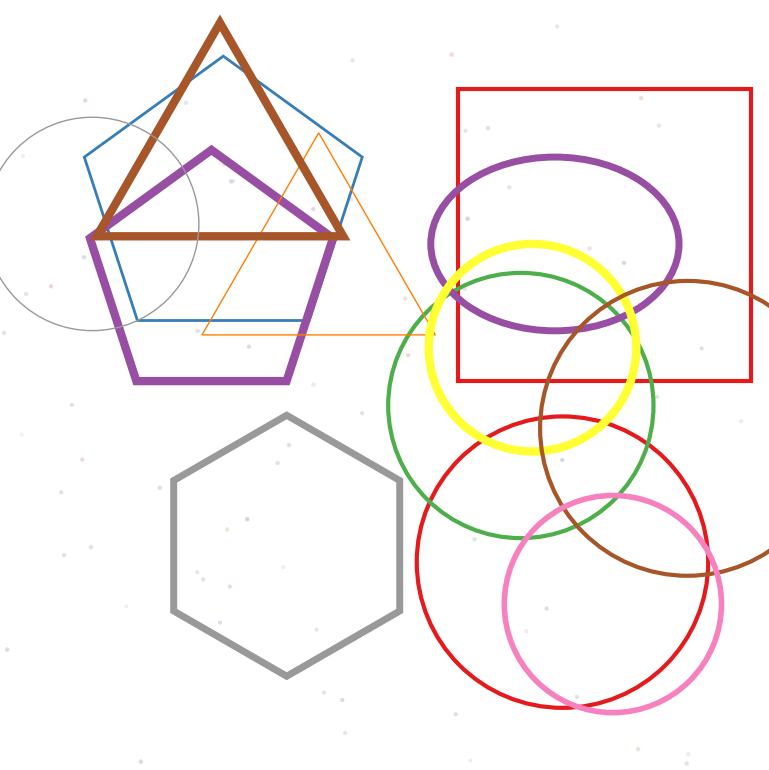[{"shape": "square", "thickness": 1.5, "radius": 0.95, "center": [0.785, 0.695]}, {"shape": "circle", "thickness": 1.5, "radius": 0.95, "center": [0.73, 0.27]}, {"shape": "pentagon", "thickness": 1, "radius": 0.95, "center": [0.29, 0.737]}, {"shape": "circle", "thickness": 1.5, "radius": 0.86, "center": [0.676, 0.473]}, {"shape": "pentagon", "thickness": 3, "radius": 0.83, "center": [0.275, 0.639]}, {"shape": "oval", "thickness": 2.5, "radius": 0.81, "center": [0.721, 0.683]}, {"shape": "triangle", "thickness": 0.5, "radius": 0.87, "center": [0.414, 0.653]}, {"shape": "circle", "thickness": 3, "radius": 0.67, "center": [0.692, 0.548]}, {"shape": "circle", "thickness": 1.5, "radius": 0.96, "center": [0.893, 0.444]}, {"shape": "triangle", "thickness": 3, "radius": 0.92, "center": [0.286, 0.786]}, {"shape": "circle", "thickness": 2, "radius": 0.71, "center": [0.796, 0.216]}, {"shape": "circle", "thickness": 0.5, "radius": 0.69, "center": [0.12, 0.709]}, {"shape": "hexagon", "thickness": 2.5, "radius": 0.85, "center": [0.372, 0.291]}]